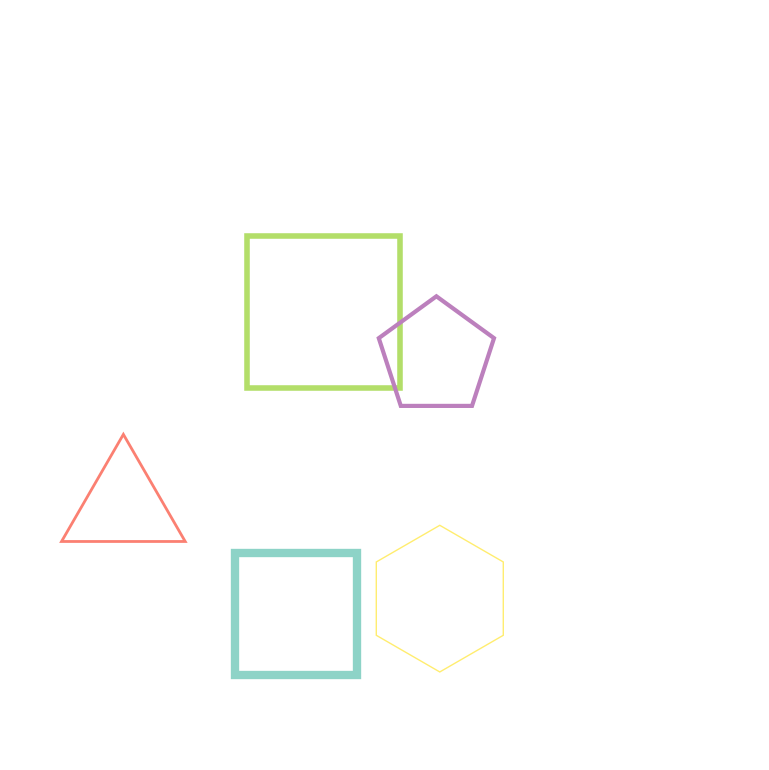[{"shape": "square", "thickness": 3, "radius": 0.39, "center": [0.385, 0.203]}, {"shape": "triangle", "thickness": 1, "radius": 0.46, "center": [0.16, 0.343]}, {"shape": "square", "thickness": 2, "radius": 0.5, "center": [0.42, 0.595]}, {"shape": "pentagon", "thickness": 1.5, "radius": 0.39, "center": [0.567, 0.537]}, {"shape": "hexagon", "thickness": 0.5, "radius": 0.48, "center": [0.571, 0.223]}]